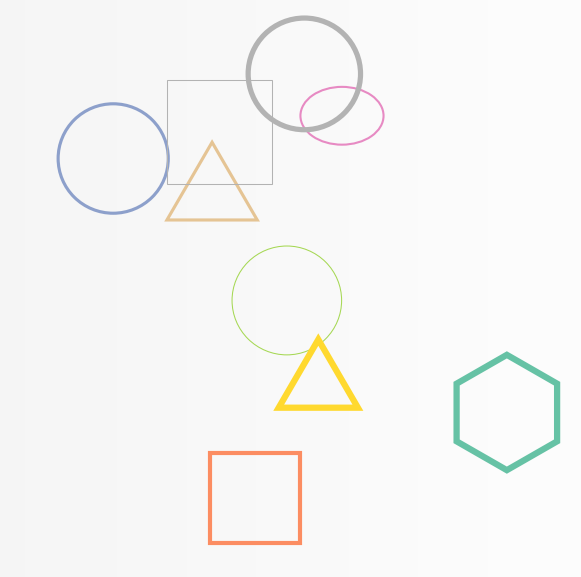[{"shape": "hexagon", "thickness": 3, "radius": 0.5, "center": [0.872, 0.285]}, {"shape": "square", "thickness": 2, "radius": 0.39, "center": [0.439, 0.137]}, {"shape": "circle", "thickness": 1.5, "radius": 0.47, "center": [0.195, 0.725]}, {"shape": "oval", "thickness": 1, "radius": 0.36, "center": [0.588, 0.799]}, {"shape": "circle", "thickness": 0.5, "radius": 0.47, "center": [0.493, 0.479]}, {"shape": "triangle", "thickness": 3, "radius": 0.39, "center": [0.548, 0.332]}, {"shape": "triangle", "thickness": 1.5, "radius": 0.45, "center": [0.365, 0.663]}, {"shape": "circle", "thickness": 2.5, "radius": 0.48, "center": [0.524, 0.871]}, {"shape": "square", "thickness": 0.5, "radius": 0.45, "center": [0.378, 0.771]}]